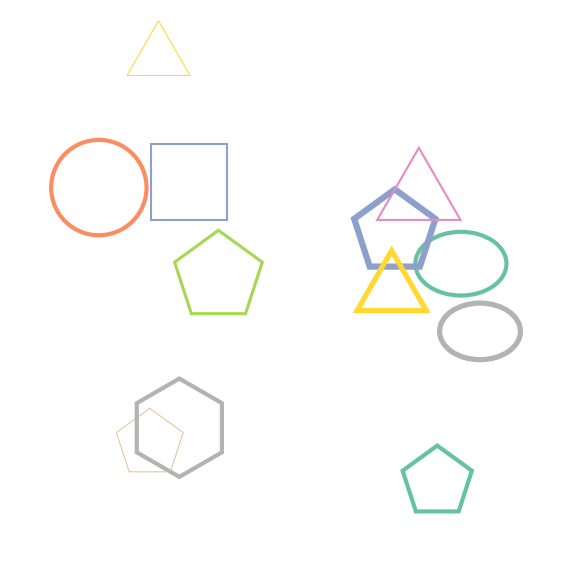[{"shape": "pentagon", "thickness": 2, "radius": 0.32, "center": [0.757, 0.165]}, {"shape": "oval", "thickness": 2, "radius": 0.39, "center": [0.798, 0.543]}, {"shape": "circle", "thickness": 2, "radius": 0.41, "center": [0.171, 0.674]}, {"shape": "square", "thickness": 1, "radius": 0.33, "center": [0.327, 0.684]}, {"shape": "pentagon", "thickness": 3, "radius": 0.37, "center": [0.684, 0.597]}, {"shape": "triangle", "thickness": 1, "radius": 0.42, "center": [0.725, 0.66]}, {"shape": "pentagon", "thickness": 1.5, "radius": 0.4, "center": [0.378, 0.521]}, {"shape": "triangle", "thickness": 0.5, "radius": 0.32, "center": [0.275, 0.9]}, {"shape": "triangle", "thickness": 2.5, "radius": 0.35, "center": [0.678, 0.496]}, {"shape": "pentagon", "thickness": 0.5, "radius": 0.3, "center": [0.259, 0.231]}, {"shape": "oval", "thickness": 2.5, "radius": 0.35, "center": [0.831, 0.425]}, {"shape": "hexagon", "thickness": 2, "radius": 0.43, "center": [0.311, 0.258]}]